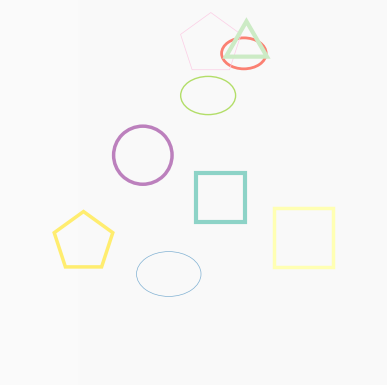[{"shape": "square", "thickness": 3, "radius": 0.32, "center": [0.569, 0.488]}, {"shape": "square", "thickness": 2.5, "radius": 0.38, "center": [0.784, 0.383]}, {"shape": "oval", "thickness": 2, "radius": 0.29, "center": [0.629, 0.861]}, {"shape": "oval", "thickness": 0.5, "radius": 0.42, "center": [0.436, 0.288]}, {"shape": "oval", "thickness": 1, "radius": 0.35, "center": [0.537, 0.752]}, {"shape": "pentagon", "thickness": 0.5, "radius": 0.41, "center": [0.544, 0.885]}, {"shape": "circle", "thickness": 2.5, "radius": 0.38, "center": [0.369, 0.597]}, {"shape": "triangle", "thickness": 3, "radius": 0.31, "center": [0.636, 0.883]}, {"shape": "pentagon", "thickness": 2.5, "radius": 0.4, "center": [0.215, 0.371]}]